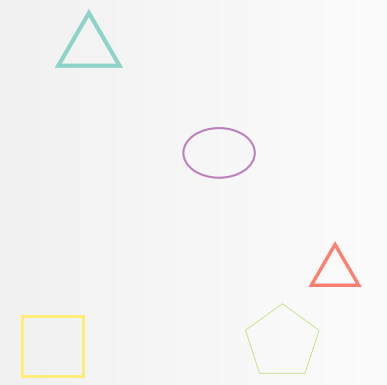[{"shape": "triangle", "thickness": 3, "radius": 0.46, "center": [0.229, 0.875]}, {"shape": "triangle", "thickness": 2.5, "radius": 0.35, "center": [0.865, 0.294]}, {"shape": "pentagon", "thickness": 0.5, "radius": 0.5, "center": [0.729, 0.111]}, {"shape": "oval", "thickness": 1.5, "radius": 0.46, "center": [0.565, 0.603]}, {"shape": "square", "thickness": 2, "radius": 0.39, "center": [0.135, 0.101]}]